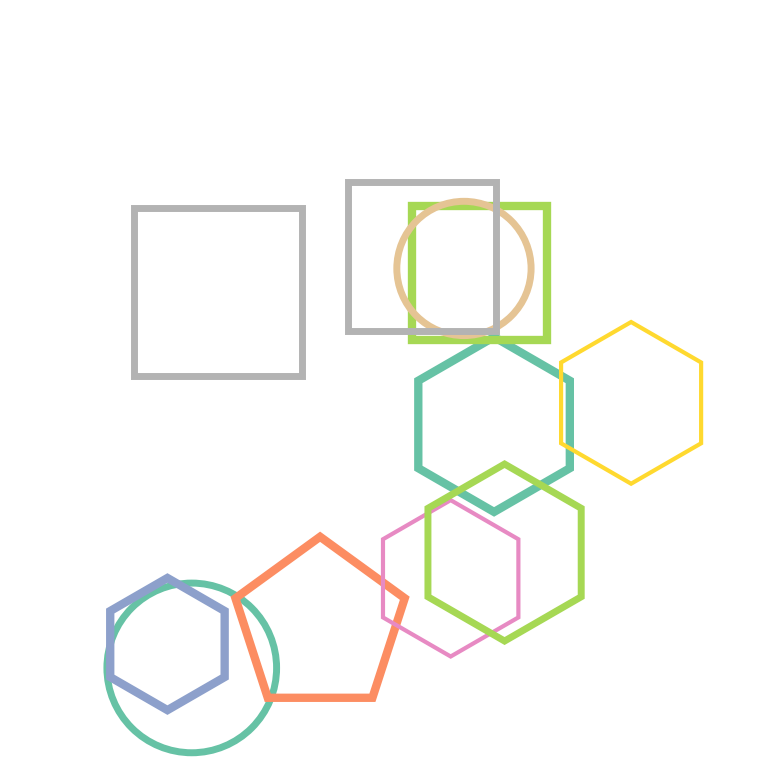[{"shape": "hexagon", "thickness": 3, "radius": 0.57, "center": [0.642, 0.449]}, {"shape": "circle", "thickness": 2.5, "radius": 0.55, "center": [0.249, 0.133]}, {"shape": "pentagon", "thickness": 3, "radius": 0.58, "center": [0.416, 0.187]}, {"shape": "hexagon", "thickness": 3, "radius": 0.43, "center": [0.217, 0.164]}, {"shape": "hexagon", "thickness": 1.5, "radius": 0.51, "center": [0.585, 0.249]}, {"shape": "hexagon", "thickness": 2.5, "radius": 0.57, "center": [0.655, 0.282]}, {"shape": "square", "thickness": 3, "radius": 0.44, "center": [0.623, 0.645]}, {"shape": "hexagon", "thickness": 1.5, "radius": 0.52, "center": [0.82, 0.477]}, {"shape": "circle", "thickness": 2.5, "radius": 0.44, "center": [0.603, 0.651]}, {"shape": "square", "thickness": 2.5, "radius": 0.55, "center": [0.283, 0.621]}, {"shape": "square", "thickness": 2.5, "radius": 0.48, "center": [0.548, 0.666]}]